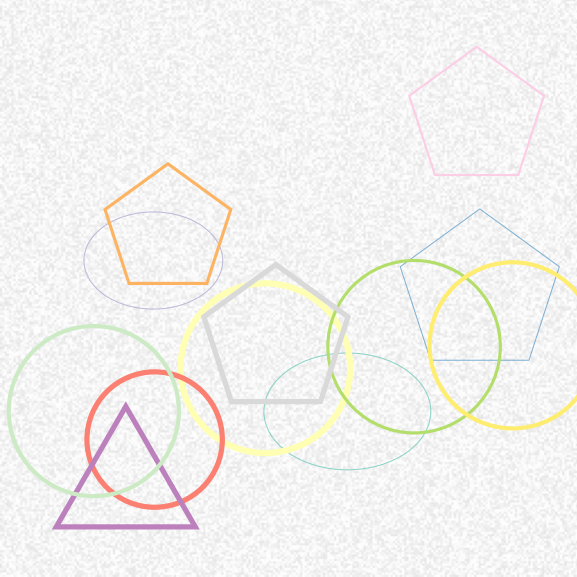[{"shape": "oval", "thickness": 0.5, "radius": 0.72, "center": [0.601, 0.287]}, {"shape": "circle", "thickness": 3, "radius": 0.73, "center": [0.459, 0.362]}, {"shape": "oval", "thickness": 0.5, "radius": 0.6, "center": [0.266, 0.548]}, {"shape": "circle", "thickness": 2.5, "radius": 0.59, "center": [0.268, 0.238]}, {"shape": "pentagon", "thickness": 0.5, "radius": 0.72, "center": [0.831, 0.493]}, {"shape": "pentagon", "thickness": 1.5, "radius": 0.57, "center": [0.291, 0.601]}, {"shape": "circle", "thickness": 1.5, "radius": 0.75, "center": [0.717, 0.399]}, {"shape": "pentagon", "thickness": 1, "radius": 0.61, "center": [0.825, 0.795]}, {"shape": "pentagon", "thickness": 2.5, "radius": 0.66, "center": [0.478, 0.41]}, {"shape": "triangle", "thickness": 2.5, "radius": 0.7, "center": [0.218, 0.156]}, {"shape": "circle", "thickness": 2, "radius": 0.74, "center": [0.162, 0.287]}, {"shape": "circle", "thickness": 2, "radius": 0.72, "center": [0.888, 0.401]}]